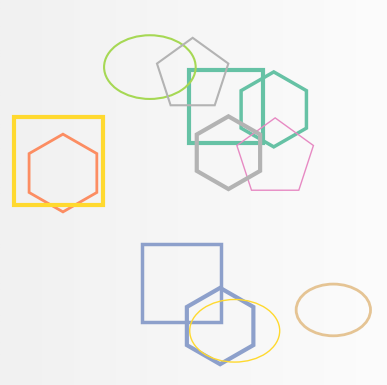[{"shape": "hexagon", "thickness": 2.5, "radius": 0.49, "center": [0.707, 0.716]}, {"shape": "square", "thickness": 3, "radius": 0.48, "center": [0.584, 0.723]}, {"shape": "hexagon", "thickness": 2, "radius": 0.5, "center": [0.162, 0.551]}, {"shape": "hexagon", "thickness": 3, "radius": 0.5, "center": [0.568, 0.153]}, {"shape": "square", "thickness": 2.5, "radius": 0.51, "center": [0.468, 0.266]}, {"shape": "pentagon", "thickness": 1, "radius": 0.52, "center": [0.71, 0.59]}, {"shape": "oval", "thickness": 1.5, "radius": 0.59, "center": [0.387, 0.826]}, {"shape": "square", "thickness": 3, "radius": 0.57, "center": [0.151, 0.581]}, {"shape": "oval", "thickness": 1, "radius": 0.58, "center": [0.606, 0.141]}, {"shape": "oval", "thickness": 2, "radius": 0.48, "center": [0.86, 0.195]}, {"shape": "hexagon", "thickness": 3, "radius": 0.47, "center": [0.59, 0.603]}, {"shape": "pentagon", "thickness": 1.5, "radius": 0.48, "center": [0.497, 0.805]}]